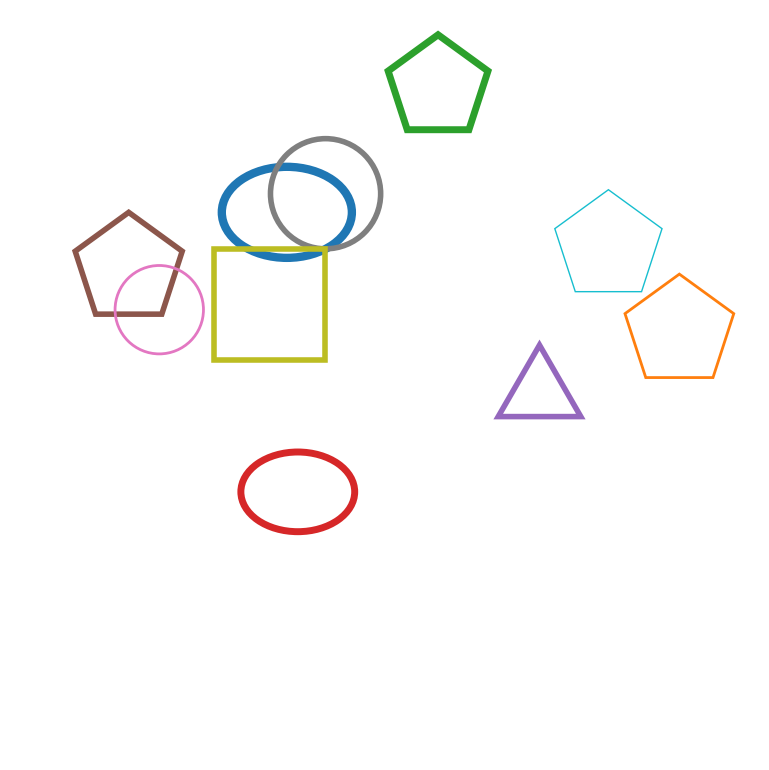[{"shape": "oval", "thickness": 3, "radius": 0.42, "center": [0.373, 0.724]}, {"shape": "pentagon", "thickness": 1, "radius": 0.37, "center": [0.882, 0.57]}, {"shape": "pentagon", "thickness": 2.5, "radius": 0.34, "center": [0.569, 0.887]}, {"shape": "oval", "thickness": 2.5, "radius": 0.37, "center": [0.387, 0.361]}, {"shape": "triangle", "thickness": 2, "radius": 0.31, "center": [0.701, 0.49]}, {"shape": "pentagon", "thickness": 2, "radius": 0.37, "center": [0.167, 0.651]}, {"shape": "circle", "thickness": 1, "radius": 0.29, "center": [0.207, 0.598]}, {"shape": "circle", "thickness": 2, "radius": 0.36, "center": [0.423, 0.748]}, {"shape": "square", "thickness": 2, "radius": 0.36, "center": [0.35, 0.605]}, {"shape": "pentagon", "thickness": 0.5, "radius": 0.37, "center": [0.79, 0.68]}]